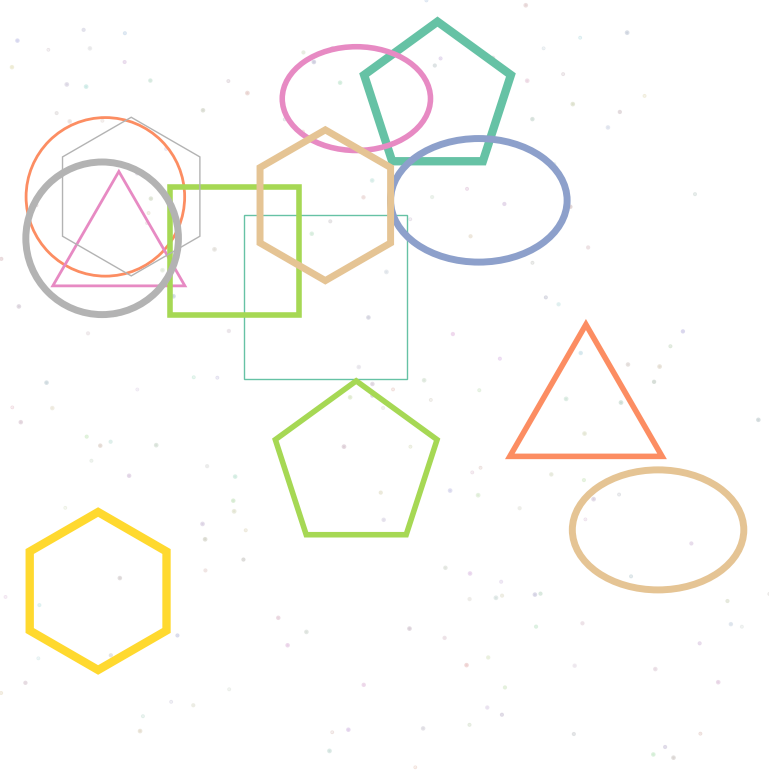[{"shape": "pentagon", "thickness": 3, "radius": 0.5, "center": [0.568, 0.872]}, {"shape": "square", "thickness": 0.5, "radius": 0.53, "center": [0.422, 0.614]}, {"shape": "circle", "thickness": 1, "radius": 0.51, "center": [0.137, 0.744]}, {"shape": "triangle", "thickness": 2, "radius": 0.57, "center": [0.761, 0.464]}, {"shape": "oval", "thickness": 2.5, "radius": 0.57, "center": [0.622, 0.74]}, {"shape": "oval", "thickness": 2, "radius": 0.48, "center": [0.463, 0.872]}, {"shape": "triangle", "thickness": 1, "radius": 0.5, "center": [0.154, 0.678]}, {"shape": "pentagon", "thickness": 2, "radius": 0.55, "center": [0.463, 0.395]}, {"shape": "square", "thickness": 2, "radius": 0.42, "center": [0.304, 0.674]}, {"shape": "hexagon", "thickness": 3, "radius": 0.51, "center": [0.127, 0.232]}, {"shape": "hexagon", "thickness": 2.5, "radius": 0.49, "center": [0.422, 0.733]}, {"shape": "oval", "thickness": 2.5, "radius": 0.56, "center": [0.855, 0.312]}, {"shape": "circle", "thickness": 2.5, "radius": 0.5, "center": [0.133, 0.691]}, {"shape": "hexagon", "thickness": 0.5, "radius": 0.51, "center": [0.17, 0.745]}]